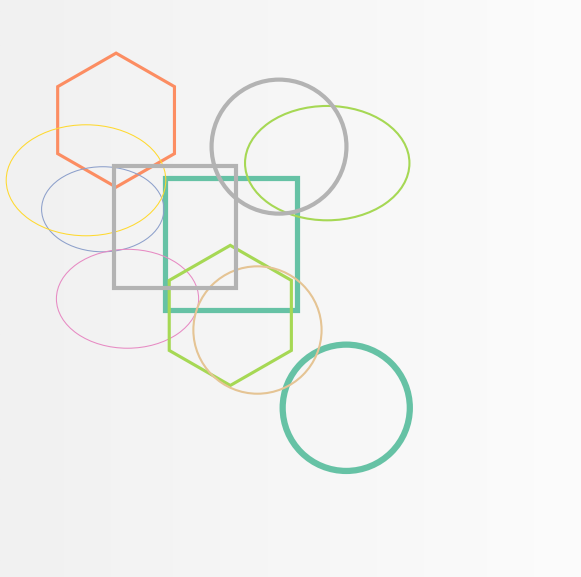[{"shape": "circle", "thickness": 3, "radius": 0.55, "center": [0.596, 0.293]}, {"shape": "square", "thickness": 2.5, "radius": 0.57, "center": [0.398, 0.576]}, {"shape": "hexagon", "thickness": 1.5, "radius": 0.58, "center": [0.2, 0.791]}, {"shape": "oval", "thickness": 0.5, "radius": 0.53, "center": [0.177, 0.637]}, {"shape": "oval", "thickness": 0.5, "radius": 0.61, "center": [0.219, 0.482]}, {"shape": "hexagon", "thickness": 1.5, "radius": 0.61, "center": [0.396, 0.453]}, {"shape": "oval", "thickness": 1, "radius": 0.71, "center": [0.563, 0.717]}, {"shape": "oval", "thickness": 0.5, "radius": 0.69, "center": [0.148, 0.687]}, {"shape": "circle", "thickness": 1, "radius": 0.55, "center": [0.443, 0.428]}, {"shape": "circle", "thickness": 2, "radius": 0.58, "center": [0.48, 0.745]}, {"shape": "square", "thickness": 2, "radius": 0.53, "center": [0.301, 0.606]}]